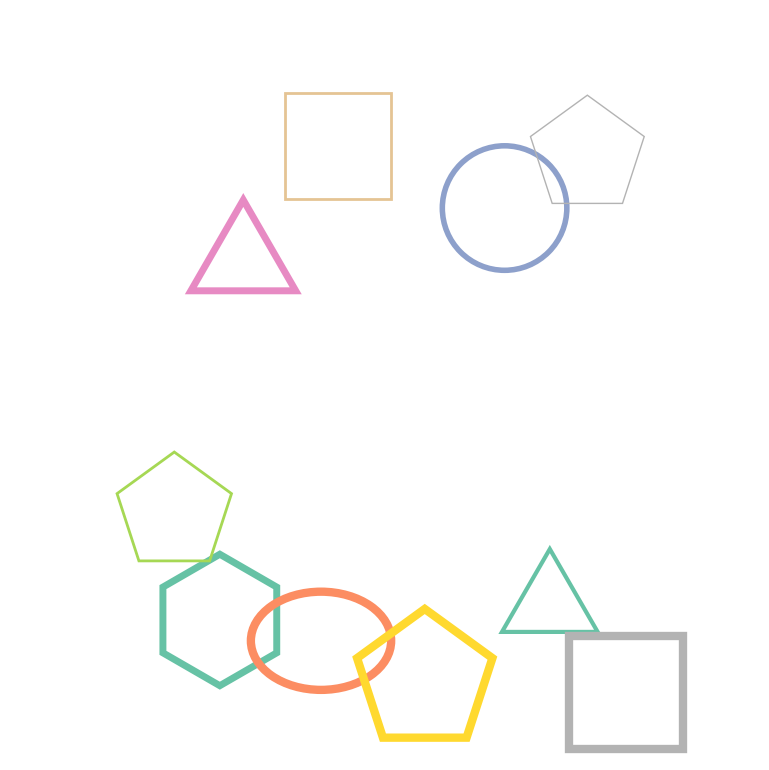[{"shape": "triangle", "thickness": 1.5, "radius": 0.36, "center": [0.714, 0.215]}, {"shape": "hexagon", "thickness": 2.5, "radius": 0.43, "center": [0.285, 0.195]}, {"shape": "oval", "thickness": 3, "radius": 0.46, "center": [0.417, 0.168]}, {"shape": "circle", "thickness": 2, "radius": 0.4, "center": [0.655, 0.73]}, {"shape": "triangle", "thickness": 2.5, "radius": 0.39, "center": [0.316, 0.662]}, {"shape": "pentagon", "thickness": 1, "radius": 0.39, "center": [0.226, 0.335]}, {"shape": "pentagon", "thickness": 3, "radius": 0.46, "center": [0.552, 0.117]}, {"shape": "square", "thickness": 1, "radius": 0.34, "center": [0.439, 0.81]}, {"shape": "pentagon", "thickness": 0.5, "radius": 0.39, "center": [0.763, 0.799]}, {"shape": "square", "thickness": 3, "radius": 0.37, "center": [0.813, 0.101]}]